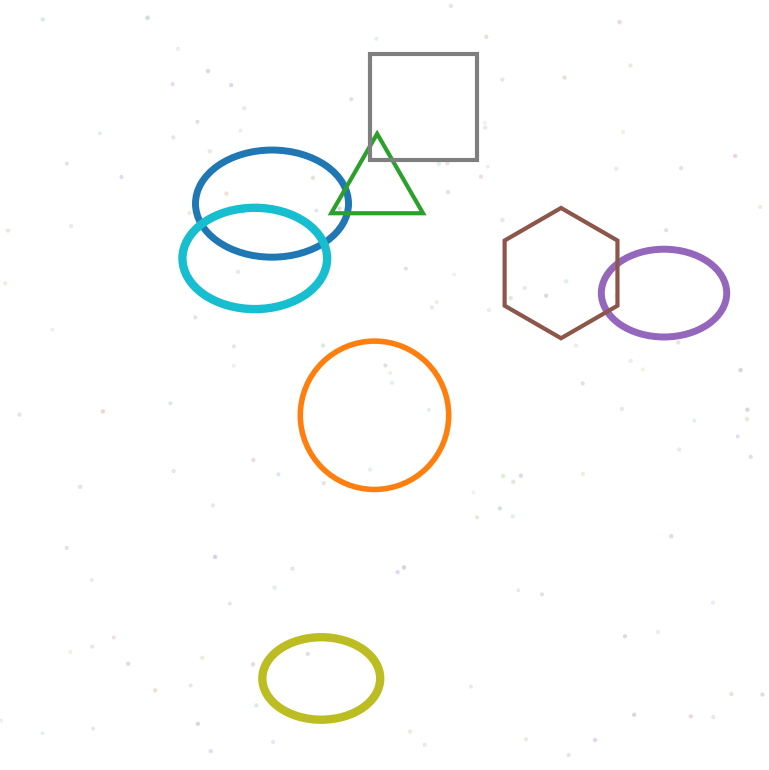[{"shape": "oval", "thickness": 2.5, "radius": 0.5, "center": [0.353, 0.736]}, {"shape": "circle", "thickness": 2, "radius": 0.48, "center": [0.486, 0.461]}, {"shape": "triangle", "thickness": 1.5, "radius": 0.34, "center": [0.49, 0.757]}, {"shape": "oval", "thickness": 2.5, "radius": 0.41, "center": [0.862, 0.619]}, {"shape": "hexagon", "thickness": 1.5, "radius": 0.42, "center": [0.729, 0.645]}, {"shape": "square", "thickness": 1.5, "radius": 0.35, "center": [0.55, 0.861]}, {"shape": "oval", "thickness": 3, "radius": 0.38, "center": [0.417, 0.119]}, {"shape": "oval", "thickness": 3, "radius": 0.47, "center": [0.331, 0.664]}]